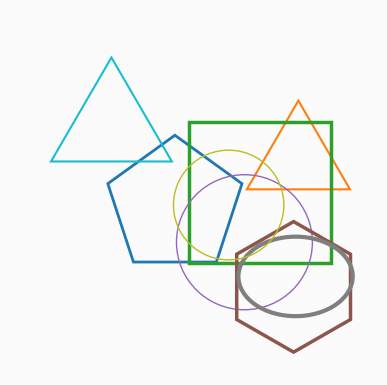[{"shape": "pentagon", "thickness": 2, "radius": 0.91, "center": [0.451, 0.467]}, {"shape": "triangle", "thickness": 1.5, "radius": 0.77, "center": [0.77, 0.585]}, {"shape": "square", "thickness": 2.5, "radius": 0.91, "center": [0.671, 0.5]}, {"shape": "circle", "thickness": 1, "radius": 0.88, "center": [0.631, 0.371]}, {"shape": "hexagon", "thickness": 2.5, "radius": 0.85, "center": [0.758, 0.255]}, {"shape": "oval", "thickness": 3, "radius": 0.74, "center": [0.763, 0.282]}, {"shape": "circle", "thickness": 1, "radius": 0.71, "center": [0.59, 0.467]}, {"shape": "triangle", "thickness": 1.5, "radius": 0.9, "center": [0.288, 0.671]}]